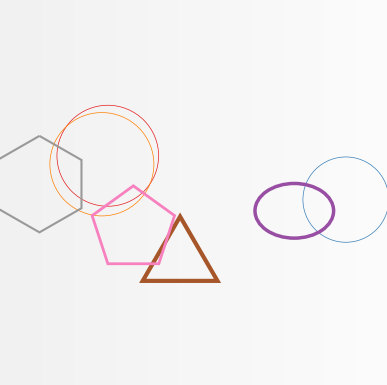[{"shape": "circle", "thickness": 0.5, "radius": 0.66, "center": [0.278, 0.595]}, {"shape": "circle", "thickness": 0.5, "radius": 0.55, "center": [0.893, 0.482]}, {"shape": "oval", "thickness": 2.5, "radius": 0.51, "center": [0.759, 0.452]}, {"shape": "circle", "thickness": 0.5, "radius": 0.67, "center": [0.263, 0.573]}, {"shape": "triangle", "thickness": 3, "radius": 0.56, "center": [0.465, 0.326]}, {"shape": "pentagon", "thickness": 2, "radius": 0.56, "center": [0.344, 0.405]}, {"shape": "hexagon", "thickness": 1.5, "radius": 0.63, "center": [0.102, 0.522]}]